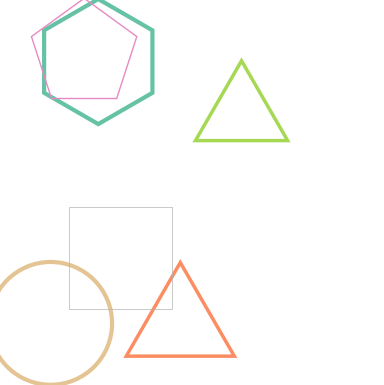[{"shape": "hexagon", "thickness": 3, "radius": 0.81, "center": [0.255, 0.84]}, {"shape": "triangle", "thickness": 2.5, "radius": 0.81, "center": [0.468, 0.156]}, {"shape": "pentagon", "thickness": 1, "radius": 0.72, "center": [0.218, 0.861]}, {"shape": "triangle", "thickness": 2.5, "radius": 0.69, "center": [0.627, 0.704]}, {"shape": "circle", "thickness": 3, "radius": 0.8, "center": [0.132, 0.16]}, {"shape": "square", "thickness": 0.5, "radius": 0.67, "center": [0.313, 0.33]}]